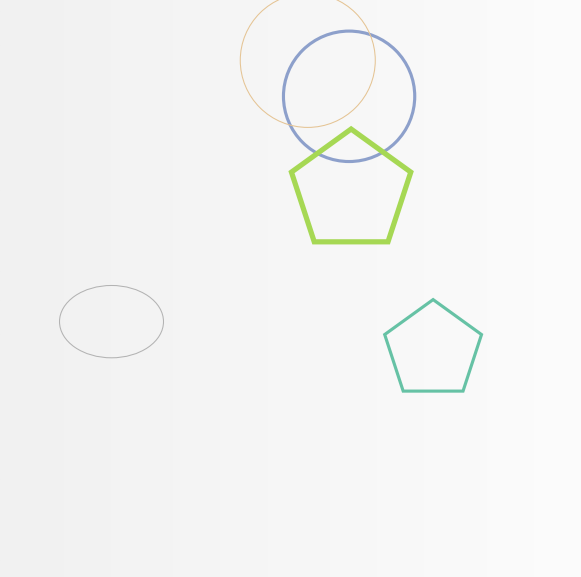[{"shape": "pentagon", "thickness": 1.5, "radius": 0.44, "center": [0.745, 0.393]}, {"shape": "circle", "thickness": 1.5, "radius": 0.56, "center": [0.601, 0.832]}, {"shape": "pentagon", "thickness": 2.5, "radius": 0.54, "center": [0.604, 0.668]}, {"shape": "circle", "thickness": 0.5, "radius": 0.58, "center": [0.529, 0.895]}, {"shape": "oval", "thickness": 0.5, "radius": 0.45, "center": [0.192, 0.442]}]